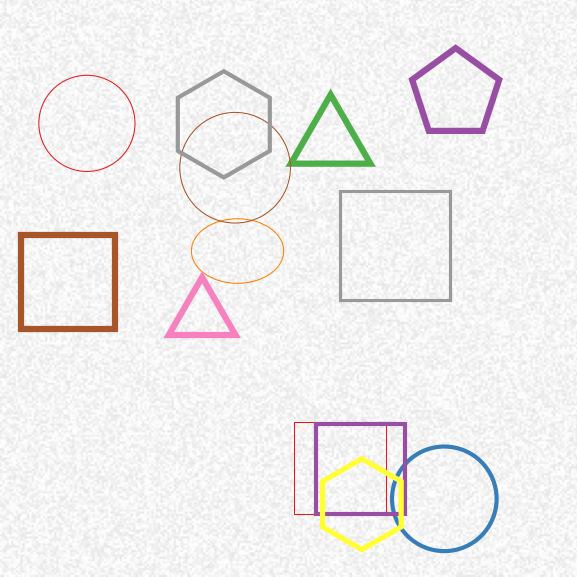[{"shape": "circle", "thickness": 0.5, "radius": 0.42, "center": [0.151, 0.786]}, {"shape": "square", "thickness": 0.5, "radius": 0.4, "center": [0.589, 0.188]}, {"shape": "circle", "thickness": 2, "radius": 0.45, "center": [0.769, 0.135]}, {"shape": "triangle", "thickness": 3, "radius": 0.4, "center": [0.573, 0.756]}, {"shape": "square", "thickness": 2, "radius": 0.39, "center": [0.624, 0.187]}, {"shape": "pentagon", "thickness": 3, "radius": 0.4, "center": [0.789, 0.837]}, {"shape": "oval", "thickness": 0.5, "radius": 0.4, "center": [0.411, 0.564]}, {"shape": "hexagon", "thickness": 2.5, "radius": 0.39, "center": [0.627, 0.126]}, {"shape": "circle", "thickness": 0.5, "radius": 0.48, "center": [0.407, 0.709]}, {"shape": "square", "thickness": 3, "radius": 0.41, "center": [0.117, 0.511]}, {"shape": "triangle", "thickness": 3, "radius": 0.33, "center": [0.35, 0.452]}, {"shape": "square", "thickness": 1.5, "radius": 0.47, "center": [0.684, 0.574]}, {"shape": "hexagon", "thickness": 2, "radius": 0.46, "center": [0.388, 0.784]}]